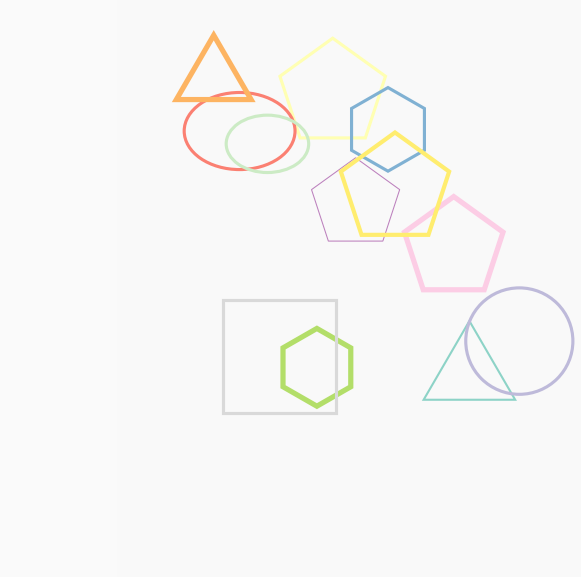[{"shape": "triangle", "thickness": 1, "radius": 0.45, "center": [0.808, 0.352]}, {"shape": "pentagon", "thickness": 1.5, "radius": 0.48, "center": [0.572, 0.838]}, {"shape": "circle", "thickness": 1.5, "radius": 0.46, "center": [0.893, 0.408]}, {"shape": "oval", "thickness": 1.5, "radius": 0.48, "center": [0.412, 0.772]}, {"shape": "hexagon", "thickness": 1.5, "radius": 0.36, "center": [0.668, 0.775]}, {"shape": "triangle", "thickness": 2.5, "radius": 0.37, "center": [0.368, 0.864]}, {"shape": "hexagon", "thickness": 2.5, "radius": 0.34, "center": [0.545, 0.363]}, {"shape": "pentagon", "thickness": 2.5, "radius": 0.45, "center": [0.781, 0.57]}, {"shape": "square", "thickness": 1.5, "radius": 0.49, "center": [0.48, 0.382]}, {"shape": "pentagon", "thickness": 0.5, "radius": 0.4, "center": [0.612, 0.646]}, {"shape": "oval", "thickness": 1.5, "radius": 0.35, "center": [0.46, 0.75]}, {"shape": "pentagon", "thickness": 2, "radius": 0.49, "center": [0.68, 0.672]}]